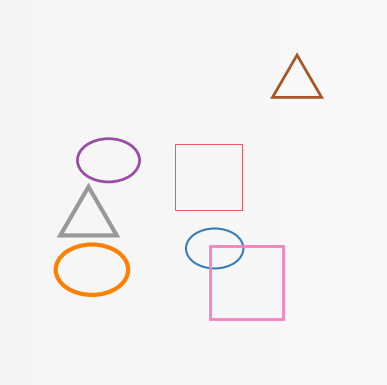[{"shape": "square", "thickness": 0.5, "radius": 0.43, "center": [0.538, 0.539]}, {"shape": "oval", "thickness": 1.5, "radius": 0.37, "center": [0.554, 0.355]}, {"shape": "oval", "thickness": 2, "radius": 0.4, "center": [0.28, 0.584]}, {"shape": "oval", "thickness": 3, "radius": 0.47, "center": [0.237, 0.299]}, {"shape": "triangle", "thickness": 2, "radius": 0.37, "center": [0.767, 0.784]}, {"shape": "square", "thickness": 2, "radius": 0.48, "center": [0.636, 0.266]}, {"shape": "triangle", "thickness": 3, "radius": 0.42, "center": [0.228, 0.431]}]